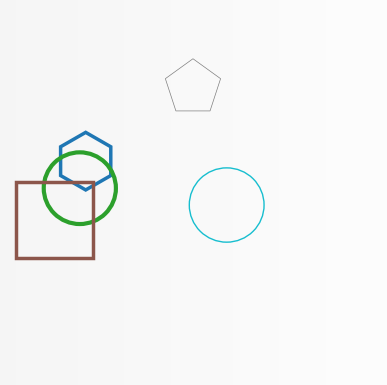[{"shape": "hexagon", "thickness": 2.5, "radius": 0.37, "center": [0.221, 0.581]}, {"shape": "circle", "thickness": 3, "radius": 0.47, "center": [0.206, 0.511]}, {"shape": "square", "thickness": 2.5, "radius": 0.49, "center": [0.14, 0.428]}, {"shape": "pentagon", "thickness": 0.5, "radius": 0.37, "center": [0.498, 0.773]}, {"shape": "circle", "thickness": 1, "radius": 0.48, "center": [0.585, 0.467]}]